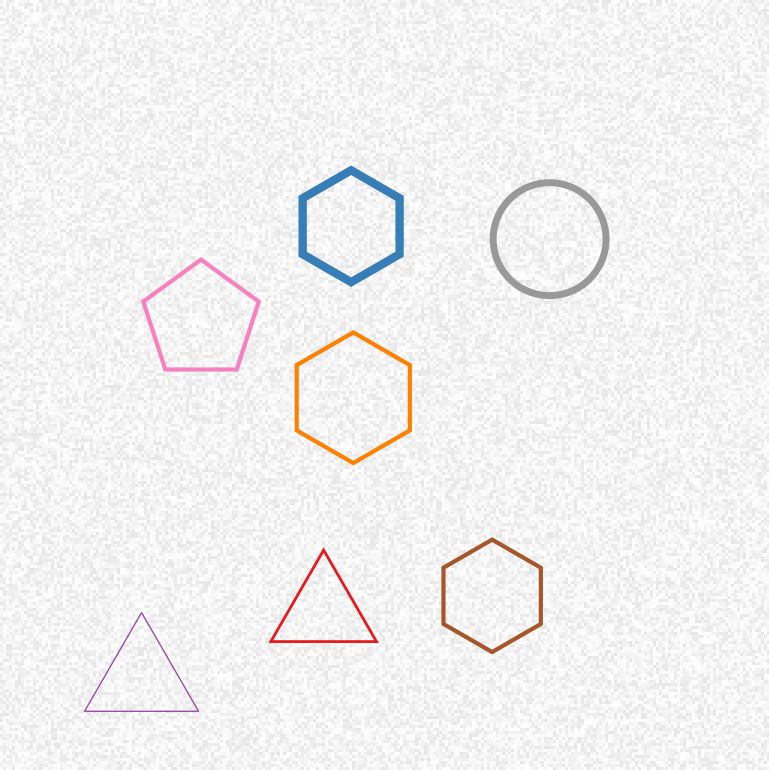[{"shape": "triangle", "thickness": 1, "radius": 0.4, "center": [0.42, 0.206]}, {"shape": "hexagon", "thickness": 3, "radius": 0.36, "center": [0.456, 0.706]}, {"shape": "triangle", "thickness": 0.5, "radius": 0.43, "center": [0.184, 0.119]}, {"shape": "hexagon", "thickness": 1.5, "radius": 0.42, "center": [0.459, 0.483]}, {"shape": "hexagon", "thickness": 1.5, "radius": 0.37, "center": [0.639, 0.226]}, {"shape": "pentagon", "thickness": 1.5, "radius": 0.39, "center": [0.261, 0.584]}, {"shape": "circle", "thickness": 2.5, "radius": 0.37, "center": [0.714, 0.689]}]